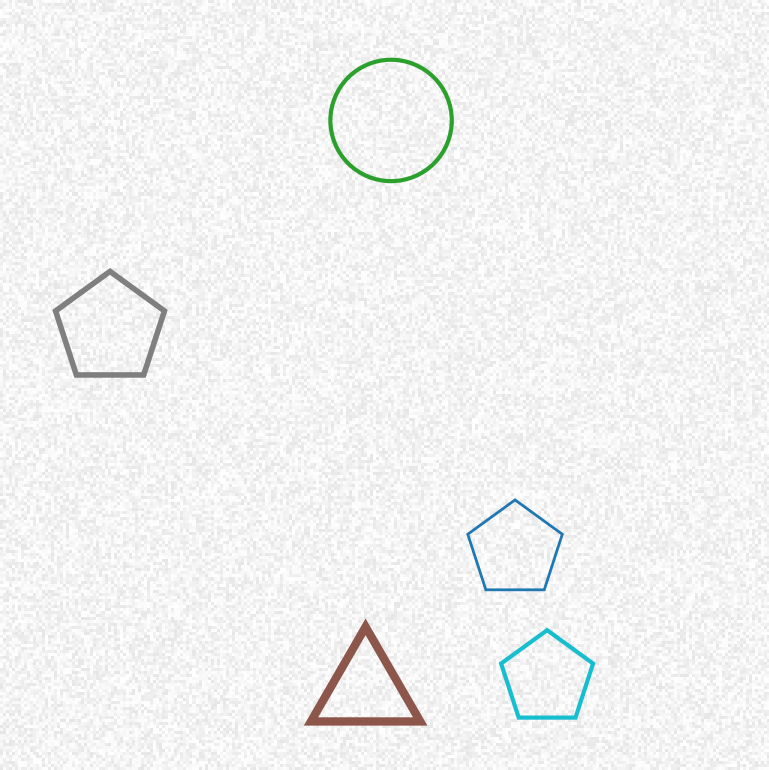[{"shape": "pentagon", "thickness": 1, "radius": 0.32, "center": [0.669, 0.286]}, {"shape": "circle", "thickness": 1.5, "radius": 0.39, "center": [0.508, 0.844]}, {"shape": "triangle", "thickness": 3, "radius": 0.41, "center": [0.475, 0.104]}, {"shape": "pentagon", "thickness": 2, "radius": 0.37, "center": [0.143, 0.573]}, {"shape": "pentagon", "thickness": 1.5, "radius": 0.31, "center": [0.711, 0.119]}]